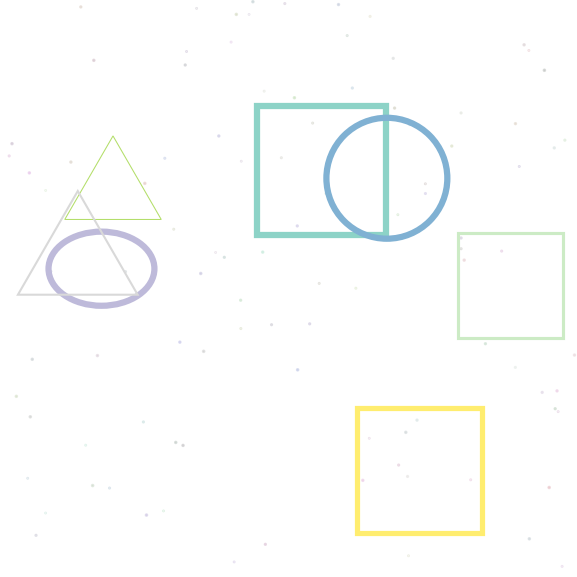[{"shape": "square", "thickness": 3, "radius": 0.56, "center": [0.557, 0.704]}, {"shape": "oval", "thickness": 3, "radius": 0.46, "center": [0.176, 0.534]}, {"shape": "circle", "thickness": 3, "radius": 0.52, "center": [0.67, 0.69]}, {"shape": "triangle", "thickness": 0.5, "radius": 0.48, "center": [0.196, 0.667]}, {"shape": "triangle", "thickness": 1, "radius": 0.6, "center": [0.135, 0.549]}, {"shape": "square", "thickness": 1.5, "radius": 0.46, "center": [0.884, 0.504]}, {"shape": "square", "thickness": 2.5, "radius": 0.54, "center": [0.726, 0.184]}]